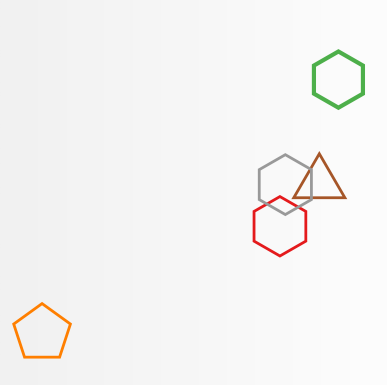[{"shape": "hexagon", "thickness": 2, "radius": 0.39, "center": [0.722, 0.412]}, {"shape": "hexagon", "thickness": 3, "radius": 0.37, "center": [0.873, 0.793]}, {"shape": "pentagon", "thickness": 2, "radius": 0.38, "center": [0.109, 0.135]}, {"shape": "triangle", "thickness": 2, "radius": 0.38, "center": [0.824, 0.524]}, {"shape": "hexagon", "thickness": 2, "radius": 0.39, "center": [0.736, 0.52]}]